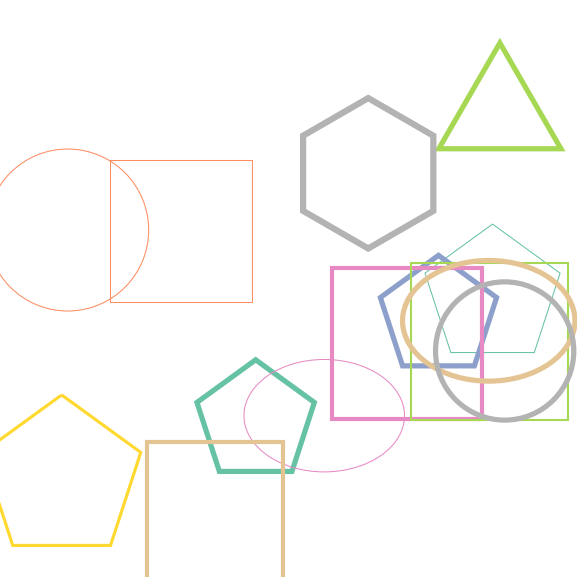[{"shape": "pentagon", "thickness": 2.5, "radius": 0.53, "center": [0.443, 0.269]}, {"shape": "pentagon", "thickness": 0.5, "radius": 0.61, "center": [0.853, 0.488]}, {"shape": "circle", "thickness": 0.5, "radius": 0.7, "center": [0.117, 0.601]}, {"shape": "square", "thickness": 0.5, "radius": 0.61, "center": [0.314, 0.6]}, {"shape": "pentagon", "thickness": 2.5, "radius": 0.53, "center": [0.759, 0.451]}, {"shape": "oval", "thickness": 0.5, "radius": 0.7, "center": [0.561, 0.279]}, {"shape": "square", "thickness": 2, "radius": 0.65, "center": [0.705, 0.404]}, {"shape": "square", "thickness": 1, "radius": 0.68, "center": [0.848, 0.408]}, {"shape": "triangle", "thickness": 2.5, "radius": 0.61, "center": [0.866, 0.803]}, {"shape": "pentagon", "thickness": 1.5, "radius": 0.72, "center": [0.107, 0.171]}, {"shape": "square", "thickness": 2, "radius": 0.59, "center": [0.372, 0.116]}, {"shape": "oval", "thickness": 2.5, "radius": 0.75, "center": [0.846, 0.444]}, {"shape": "hexagon", "thickness": 3, "radius": 0.65, "center": [0.638, 0.699]}, {"shape": "circle", "thickness": 2.5, "radius": 0.6, "center": [0.874, 0.391]}]